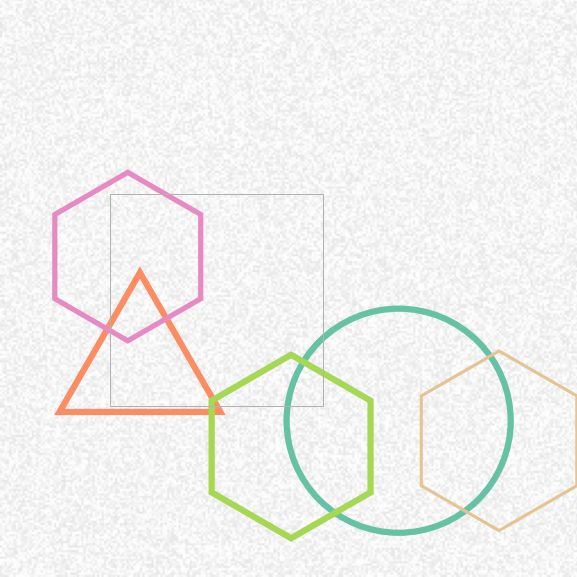[{"shape": "circle", "thickness": 3, "radius": 0.97, "center": [0.69, 0.271]}, {"shape": "triangle", "thickness": 3, "radius": 0.8, "center": [0.242, 0.366]}, {"shape": "hexagon", "thickness": 2.5, "radius": 0.73, "center": [0.221, 0.555]}, {"shape": "hexagon", "thickness": 3, "radius": 0.79, "center": [0.504, 0.226]}, {"shape": "hexagon", "thickness": 1.5, "radius": 0.78, "center": [0.864, 0.236]}, {"shape": "square", "thickness": 0.5, "radius": 0.92, "center": [0.375, 0.479]}]